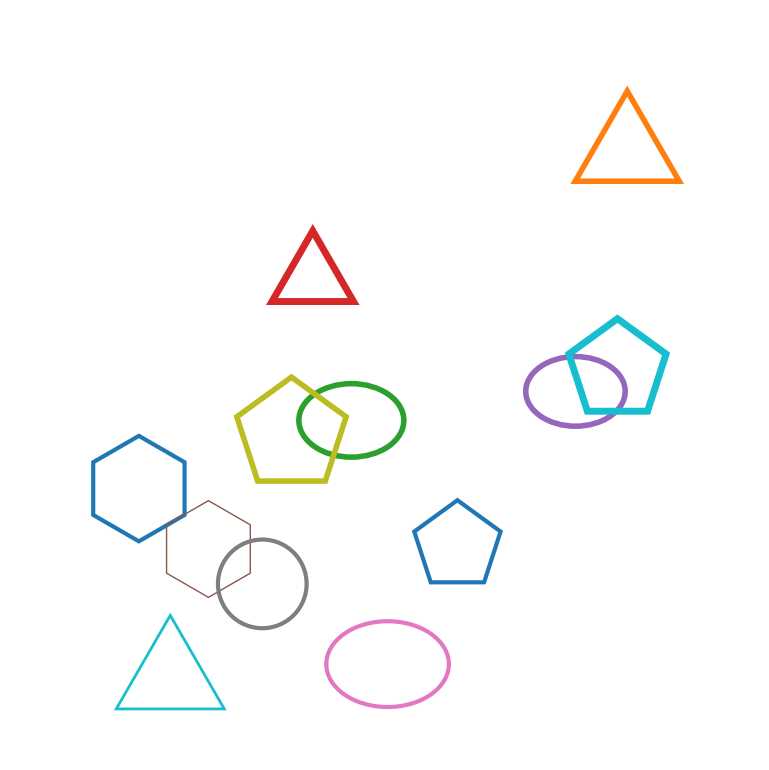[{"shape": "hexagon", "thickness": 1.5, "radius": 0.34, "center": [0.18, 0.365]}, {"shape": "pentagon", "thickness": 1.5, "radius": 0.29, "center": [0.594, 0.291]}, {"shape": "triangle", "thickness": 2, "radius": 0.39, "center": [0.815, 0.804]}, {"shape": "oval", "thickness": 2, "radius": 0.34, "center": [0.456, 0.454]}, {"shape": "triangle", "thickness": 2.5, "radius": 0.31, "center": [0.406, 0.639]}, {"shape": "oval", "thickness": 2, "radius": 0.32, "center": [0.747, 0.492]}, {"shape": "hexagon", "thickness": 0.5, "radius": 0.31, "center": [0.271, 0.287]}, {"shape": "oval", "thickness": 1.5, "radius": 0.4, "center": [0.503, 0.138]}, {"shape": "circle", "thickness": 1.5, "radius": 0.29, "center": [0.341, 0.242]}, {"shape": "pentagon", "thickness": 2, "radius": 0.37, "center": [0.379, 0.436]}, {"shape": "triangle", "thickness": 1, "radius": 0.41, "center": [0.221, 0.12]}, {"shape": "pentagon", "thickness": 2.5, "radius": 0.33, "center": [0.802, 0.52]}]